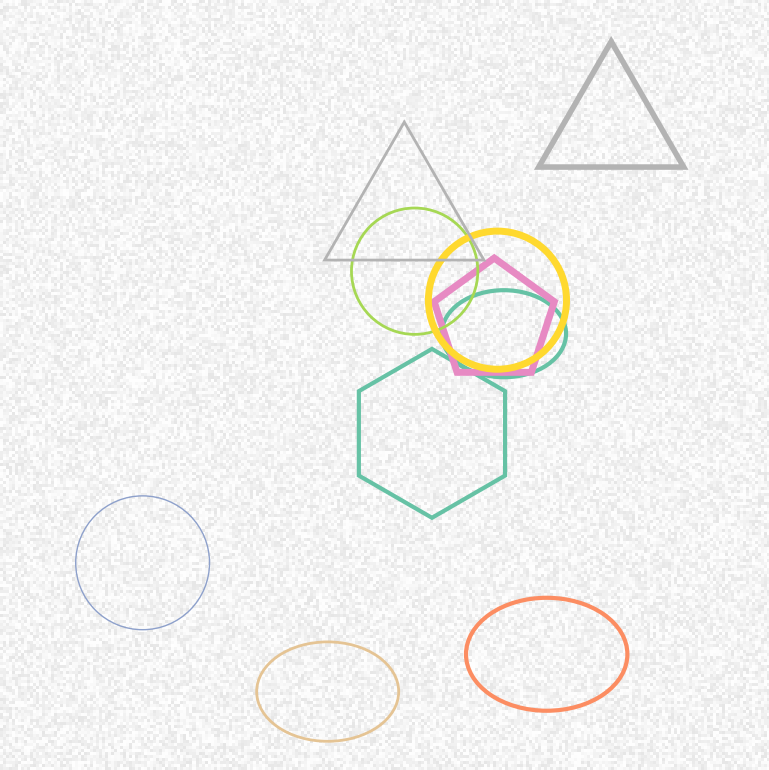[{"shape": "oval", "thickness": 1.5, "radius": 0.4, "center": [0.654, 0.567]}, {"shape": "hexagon", "thickness": 1.5, "radius": 0.55, "center": [0.561, 0.437]}, {"shape": "oval", "thickness": 1.5, "radius": 0.52, "center": [0.71, 0.15]}, {"shape": "circle", "thickness": 0.5, "radius": 0.43, "center": [0.185, 0.269]}, {"shape": "pentagon", "thickness": 2.5, "radius": 0.41, "center": [0.642, 0.583]}, {"shape": "circle", "thickness": 1, "radius": 0.41, "center": [0.539, 0.648]}, {"shape": "circle", "thickness": 2.5, "radius": 0.45, "center": [0.646, 0.61]}, {"shape": "oval", "thickness": 1, "radius": 0.46, "center": [0.426, 0.102]}, {"shape": "triangle", "thickness": 2, "radius": 0.54, "center": [0.794, 0.837]}, {"shape": "triangle", "thickness": 1, "radius": 0.6, "center": [0.525, 0.722]}]